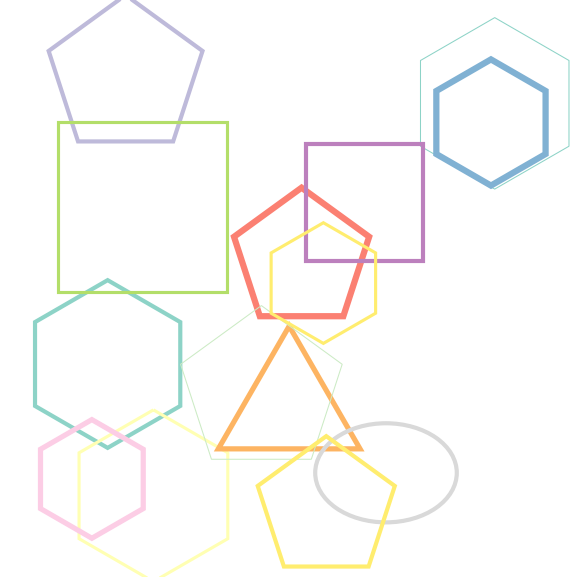[{"shape": "hexagon", "thickness": 2, "radius": 0.73, "center": [0.186, 0.369]}, {"shape": "hexagon", "thickness": 0.5, "radius": 0.74, "center": [0.857, 0.82]}, {"shape": "hexagon", "thickness": 1.5, "radius": 0.74, "center": [0.266, 0.141]}, {"shape": "pentagon", "thickness": 2, "radius": 0.7, "center": [0.217, 0.868]}, {"shape": "pentagon", "thickness": 3, "radius": 0.62, "center": [0.522, 0.551]}, {"shape": "hexagon", "thickness": 3, "radius": 0.55, "center": [0.85, 0.787]}, {"shape": "triangle", "thickness": 2.5, "radius": 0.71, "center": [0.501, 0.293]}, {"shape": "square", "thickness": 1.5, "radius": 0.73, "center": [0.247, 0.641]}, {"shape": "hexagon", "thickness": 2.5, "radius": 0.51, "center": [0.159, 0.17]}, {"shape": "oval", "thickness": 2, "radius": 0.61, "center": [0.668, 0.18]}, {"shape": "square", "thickness": 2, "radius": 0.51, "center": [0.631, 0.649]}, {"shape": "pentagon", "thickness": 0.5, "radius": 0.74, "center": [0.453, 0.323]}, {"shape": "pentagon", "thickness": 2, "radius": 0.62, "center": [0.565, 0.119]}, {"shape": "hexagon", "thickness": 1.5, "radius": 0.52, "center": [0.56, 0.509]}]